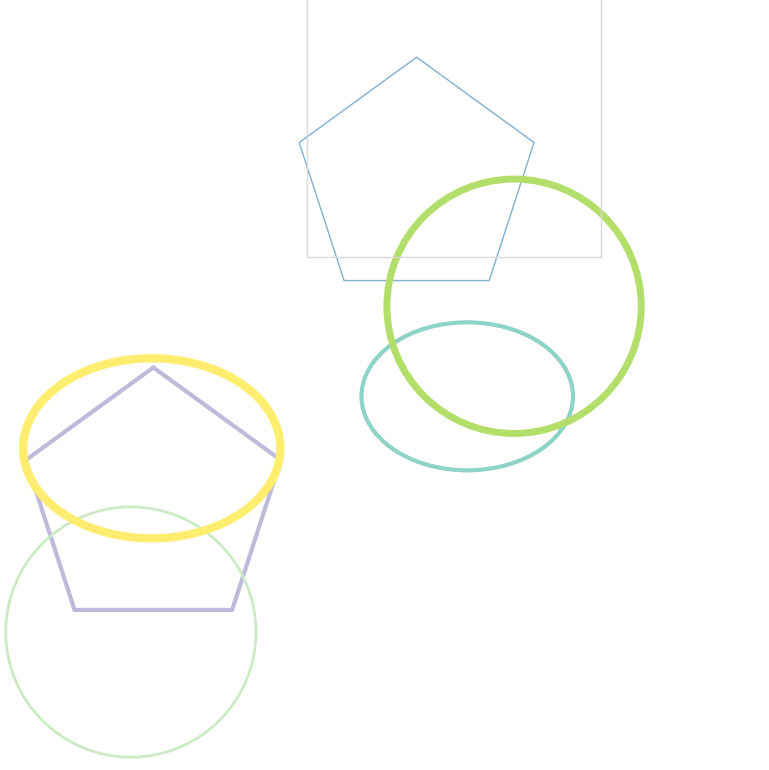[{"shape": "oval", "thickness": 1.5, "radius": 0.69, "center": [0.607, 0.485]}, {"shape": "pentagon", "thickness": 1.5, "radius": 0.87, "center": [0.199, 0.349]}, {"shape": "pentagon", "thickness": 0.5, "radius": 0.8, "center": [0.541, 0.765]}, {"shape": "circle", "thickness": 2.5, "radius": 0.83, "center": [0.668, 0.602]}, {"shape": "square", "thickness": 0.5, "radius": 0.95, "center": [0.59, 0.856]}, {"shape": "circle", "thickness": 1, "radius": 0.81, "center": [0.17, 0.179]}, {"shape": "oval", "thickness": 3, "radius": 0.84, "center": [0.197, 0.418]}]